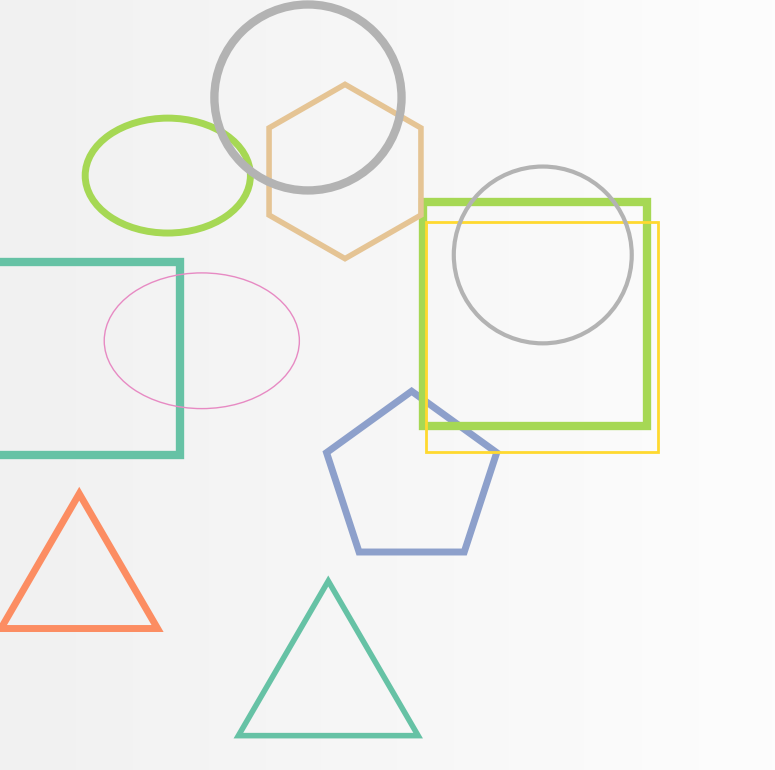[{"shape": "square", "thickness": 3, "radius": 0.63, "center": [0.106, 0.534]}, {"shape": "triangle", "thickness": 2, "radius": 0.67, "center": [0.424, 0.112]}, {"shape": "triangle", "thickness": 2.5, "radius": 0.58, "center": [0.102, 0.242]}, {"shape": "pentagon", "thickness": 2.5, "radius": 0.58, "center": [0.531, 0.376]}, {"shape": "oval", "thickness": 0.5, "radius": 0.63, "center": [0.26, 0.557]}, {"shape": "square", "thickness": 3, "radius": 0.73, "center": [0.69, 0.592]}, {"shape": "oval", "thickness": 2.5, "radius": 0.53, "center": [0.217, 0.772]}, {"shape": "square", "thickness": 1, "radius": 0.75, "center": [0.7, 0.562]}, {"shape": "hexagon", "thickness": 2, "radius": 0.57, "center": [0.445, 0.777]}, {"shape": "circle", "thickness": 3, "radius": 0.6, "center": [0.397, 0.873]}, {"shape": "circle", "thickness": 1.5, "radius": 0.57, "center": [0.7, 0.669]}]